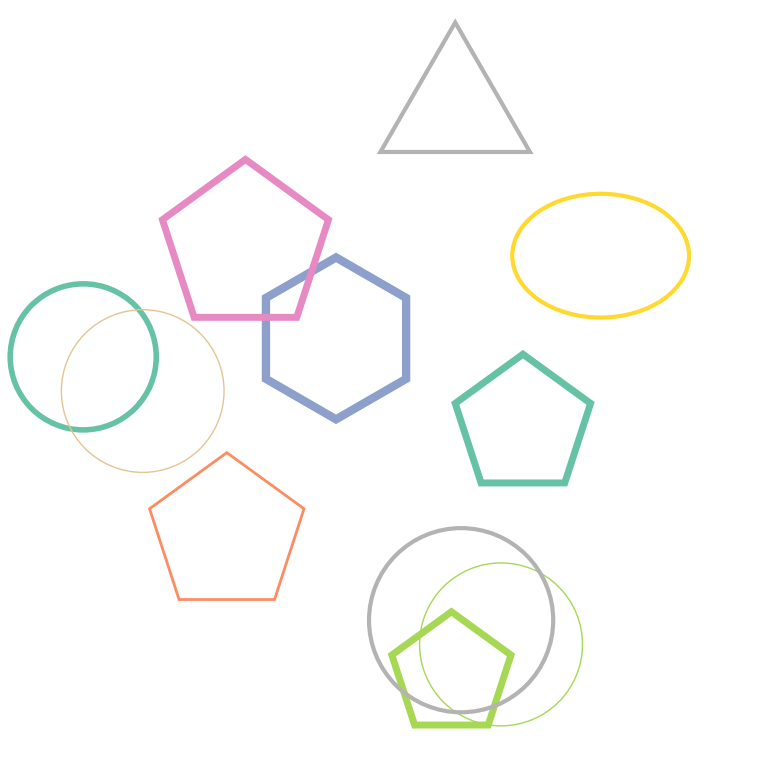[{"shape": "circle", "thickness": 2, "radius": 0.47, "center": [0.108, 0.537]}, {"shape": "pentagon", "thickness": 2.5, "radius": 0.46, "center": [0.679, 0.448]}, {"shape": "pentagon", "thickness": 1, "radius": 0.53, "center": [0.295, 0.307]}, {"shape": "hexagon", "thickness": 3, "radius": 0.53, "center": [0.436, 0.561]}, {"shape": "pentagon", "thickness": 2.5, "radius": 0.57, "center": [0.319, 0.68]}, {"shape": "pentagon", "thickness": 2.5, "radius": 0.41, "center": [0.586, 0.124]}, {"shape": "circle", "thickness": 0.5, "radius": 0.53, "center": [0.651, 0.163]}, {"shape": "oval", "thickness": 1.5, "radius": 0.57, "center": [0.78, 0.668]}, {"shape": "circle", "thickness": 0.5, "radius": 0.53, "center": [0.185, 0.492]}, {"shape": "triangle", "thickness": 1.5, "radius": 0.56, "center": [0.591, 0.859]}, {"shape": "circle", "thickness": 1.5, "radius": 0.6, "center": [0.599, 0.195]}]